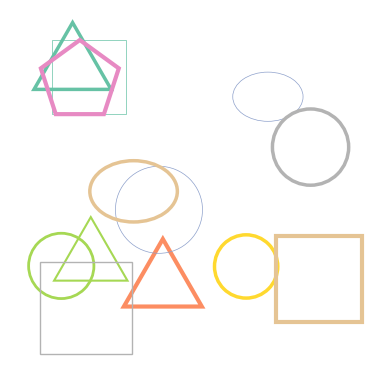[{"shape": "square", "thickness": 0.5, "radius": 0.48, "center": [0.232, 0.801]}, {"shape": "triangle", "thickness": 2.5, "radius": 0.58, "center": [0.189, 0.826]}, {"shape": "triangle", "thickness": 3, "radius": 0.58, "center": [0.423, 0.262]}, {"shape": "oval", "thickness": 0.5, "radius": 0.46, "center": [0.696, 0.749]}, {"shape": "circle", "thickness": 0.5, "radius": 0.57, "center": [0.413, 0.455]}, {"shape": "pentagon", "thickness": 3, "radius": 0.53, "center": [0.207, 0.79]}, {"shape": "triangle", "thickness": 1.5, "radius": 0.55, "center": [0.236, 0.326]}, {"shape": "circle", "thickness": 2, "radius": 0.42, "center": [0.159, 0.309]}, {"shape": "circle", "thickness": 2.5, "radius": 0.41, "center": [0.639, 0.308]}, {"shape": "square", "thickness": 3, "radius": 0.56, "center": [0.83, 0.276]}, {"shape": "oval", "thickness": 2.5, "radius": 0.57, "center": [0.347, 0.503]}, {"shape": "square", "thickness": 1, "radius": 0.6, "center": [0.224, 0.2]}, {"shape": "circle", "thickness": 2.5, "radius": 0.5, "center": [0.807, 0.618]}]